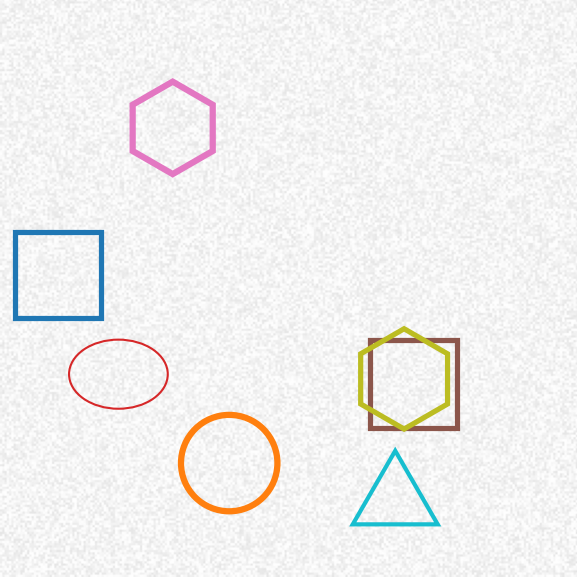[{"shape": "square", "thickness": 2.5, "radius": 0.37, "center": [0.101, 0.522]}, {"shape": "circle", "thickness": 3, "radius": 0.42, "center": [0.397, 0.197]}, {"shape": "oval", "thickness": 1, "radius": 0.43, "center": [0.205, 0.351]}, {"shape": "square", "thickness": 2.5, "radius": 0.38, "center": [0.716, 0.334]}, {"shape": "hexagon", "thickness": 3, "radius": 0.4, "center": [0.299, 0.778]}, {"shape": "hexagon", "thickness": 2.5, "radius": 0.43, "center": [0.7, 0.343]}, {"shape": "triangle", "thickness": 2, "radius": 0.42, "center": [0.684, 0.134]}]